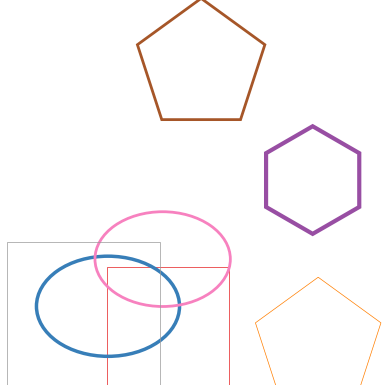[{"shape": "square", "thickness": 0.5, "radius": 0.79, "center": [0.436, 0.149]}, {"shape": "oval", "thickness": 2.5, "radius": 0.93, "center": [0.281, 0.205]}, {"shape": "hexagon", "thickness": 3, "radius": 0.7, "center": [0.812, 0.532]}, {"shape": "pentagon", "thickness": 0.5, "radius": 0.86, "center": [0.826, 0.109]}, {"shape": "pentagon", "thickness": 2, "radius": 0.87, "center": [0.522, 0.83]}, {"shape": "oval", "thickness": 2, "radius": 0.88, "center": [0.422, 0.327]}, {"shape": "square", "thickness": 0.5, "radius": 0.99, "center": [0.216, 0.172]}]